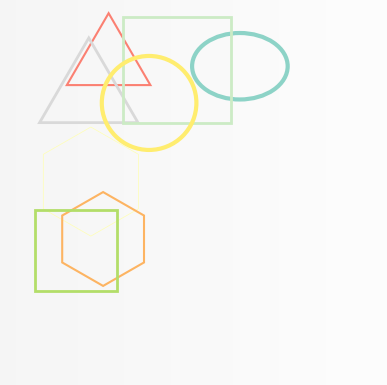[{"shape": "oval", "thickness": 3, "radius": 0.62, "center": [0.619, 0.828]}, {"shape": "hexagon", "thickness": 0.5, "radius": 0.71, "center": [0.234, 0.528]}, {"shape": "triangle", "thickness": 1.5, "radius": 0.62, "center": [0.28, 0.841]}, {"shape": "hexagon", "thickness": 1.5, "radius": 0.61, "center": [0.266, 0.379]}, {"shape": "square", "thickness": 2, "radius": 0.53, "center": [0.197, 0.349]}, {"shape": "triangle", "thickness": 2, "radius": 0.73, "center": [0.229, 0.755]}, {"shape": "square", "thickness": 2, "radius": 0.69, "center": [0.457, 0.818]}, {"shape": "circle", "thickness": 3, "radius": 0.61, "center": [0.385, 0.733]}]